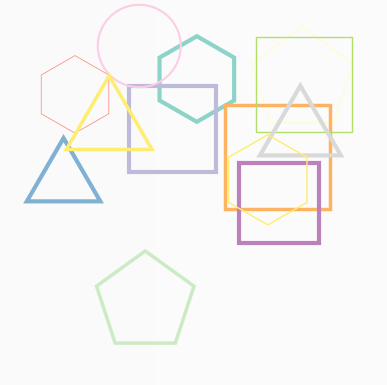[{"shape": "hexagon", "thickness": 3, "radius": 0.56, "center": [0.508, 0.795]}, {"shape": "pentagon", "thickness": 0.5, "radius": 0.69, "center": [0.78, 0.792]}, {"shape": "square", "thickness": 3, "radius": 0.56, "center": [0.444, 0.665]}, {"shape": "hexagon", "thickness": 0.5, "radius": 0.5, "center": [0.194, 0.755]}, {"shape": "triangle", "thickness": 3, "radius": 0.55, "center": [0.164, 0.532]}, {"shape": "square", "thickness": 2.5, "radius": 0.67, "center": [0.716, 0.593]}, {"shape": "square", "thickness": 1, "radius": 0.62, "center": [0.785, 0.78]}, {"shape": "circle", "thickness": 1.5, "radius": 0.54, "center": [0.359, 0.88]}, {"shape": "triangle", "thickness": 3, "radius": 0.6, "center": [0.775, 0.657]}, {"shape": "square", "thickness": 3, "radius": 0.51, "center": [0.72, 0.473]}, {"shape": "pentagon", "thickness": 2.5, "radius": 0.66, "center": [0.375, 0.216]}, {"shape": "triangle", "thickness": 2.5, "radius": 0.64, "center": [0.282, 0.676]}, {"shape": "hexagon", "thickness": 1, "radius": 0.58, "center": [0.691, 0.533]}]